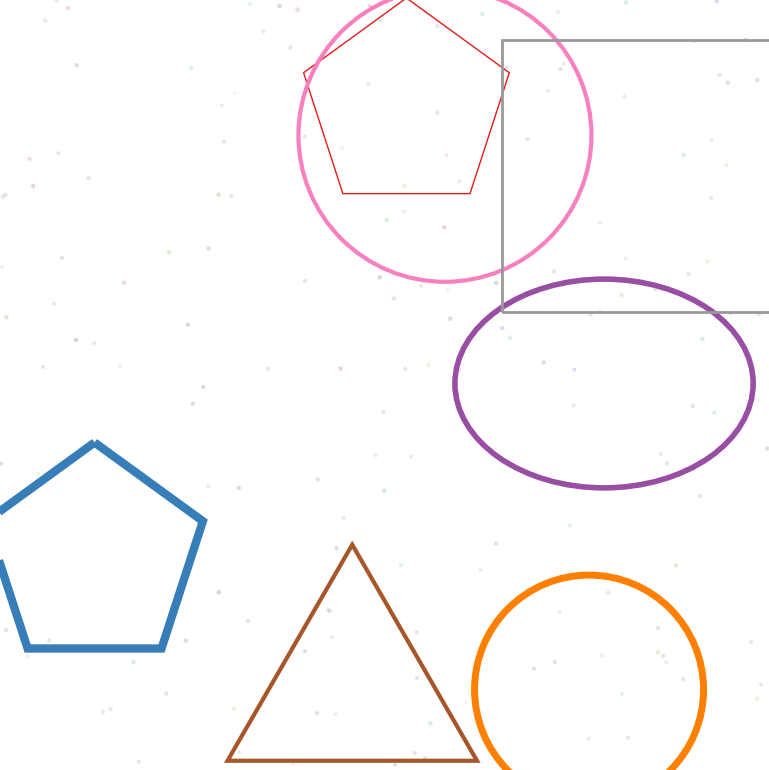[{"shape": "pentagon", "thickness": 0.5, "radius": 0.7, "center": [0.528, 0.862]}, {"shape": "pentagon", "thickness": 3, "radius": 0.74, "center": [0.123, 0.277]}, {"shape": "oval", "thickness": 2, "radius": 0.97, "center": [0.784, 0.502]}, {"shape": "circle", "thickness": 2.5, "radius": 0.74, "center": [0.765, 0.104]}, {"shape": "triangle", "thickness": 1.5, "radius": 0.94, "center": [0.457, 0.106]}, {"shape": "circle", "thickness": 1.5, "radius": 0.95, "center": [0.578, 0.824]}, {"shape": "square", "thickness": 1, "radius": 0.88, "center": [0.828, 0.771]}]